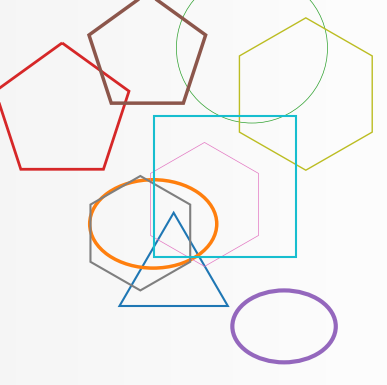[{"shape": "triangle", "thickness": 1.5, "radius": 0.81, "center": [0.448, 0.286]}, {"shape": "oval", "thickness": 2.5, "radius": 0.82, "center": [0.395, 0.418]}, {"shape": "circle", "thickness": 0.5, "radius": 0.98, "center": [0.65, 0.875]}, {"shape": "pentagon", "thickness": 2, "radius": 0.91, "center": [0.16, 0.707]}, {"shape": "oval", "thickness": 3, "radius": 0.67, "center": [0.733, 0.152]}, {"shape": "pentagon", "thickness": 2.5, "radius": 0.79, "center": [0.38, 0.86]}, {"shape": "hexagon", "thickness": 0.5, "radius": 0.81, "center": [0.528, 0.469]}, {"shape": "hexagon", "thickness": 1.5, "radius": 0.74, "center": [0.362, 0.394]}, {"shape": "hexagon", "thickness": 1, "radius": 0.99, "center": [0.789, 0.756]}, {"shape": "square", "thickness": 1.5, "radius": 0.92, "center": [0.581, 0.516]}]